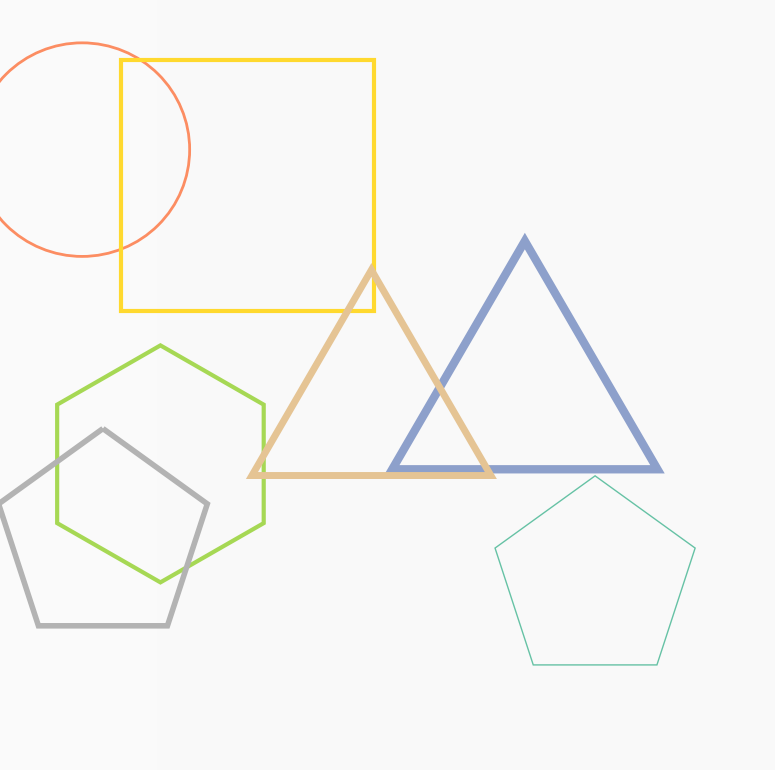[{"shape": "pentagon", "thickness": 0.5, "radius": 0.68, "center": [0.768, 0.246]}, {"shape": "circle", "thickness": 1, "radius": 0.69, "center": [0.106, 0.806]}, {"shape": "triangle", "thickness": 3, "radius": 0.99, "center": [0.677, 0.489]}, {"shape": "hexagon", "thickness": 1.5, "radius": 0.77, "center": [0.207, 0.398]}, {"shape": "square", "thickness": 1.5, "radius": 0.82, "center": [0.32, 0.759]}, {"shape": "triangle", "thickness": 2.5, "radius": 0.89, "center": [0.479, 0.471]}, {"shape": "pentagon", "thickness": 2, "radius": 0.71, "center": [0.133, 0.302]}]